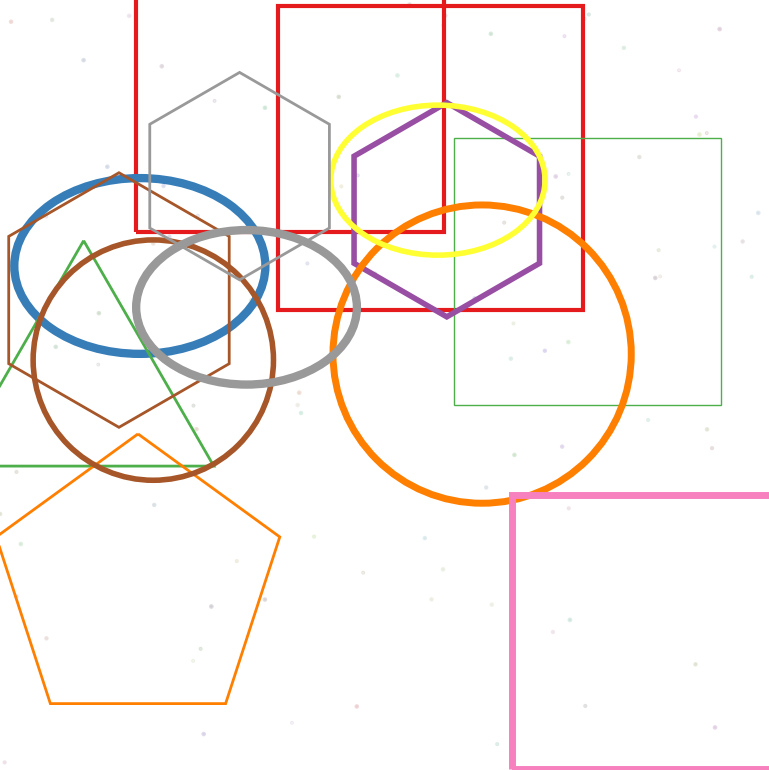[{"shape": "square", "thickness": 1.5, "radius": 0.99, "center": [0.559, 0.795]}, {"shape": "square", "thickness": 1.5, "radius": 1.0, "center": [0.377, 0.899]}, {"shape": "oval", "thickness": 3, "radius": 0.82, "center": [0.182, 0.655]}, {"shape": "triangle", "thickness": 1, "radius": 0.98, "center": [0.109, 0.492]}, {"shape": "square", "thickness": 0.5, "radius": 0.87, "center": [0.763, 0.647]}, {"shape": "hexagon", "thickness": 2, "radius": 0.7, "center": [0.58, 0.728]}, {"shape": "pentagon", "thickness": 1, "radius": 0.97, "center": [0.179, 0.243]}, {"shape": "circle", "thickness": 2.5, "radius": 0.97, "center": [0.626, 0.54]}, {"shape": "oval", "thickness": 2, "radius": 0.7, "center": [0.569, 0.766]}, {"shape": "circle", "thickness": 2, "radius": 0.78, "center": [0.199, 0.532]}, {"shape": "hexagon", "thickness": 1, "radius": 0.83, "center": [0.154, 0.61]}, {"shape": "square", "thickness": 2.5, "radius": 0.89, "center": [0.843, 0.179]}, {"shape": "oval", "thickness": 3, "radius": 0.72, "center": [0.32, 0.601]}, {"shape": "hexagon", "thickness": 1, "radius": 0.67, "center": [0.311, 0.771]}]